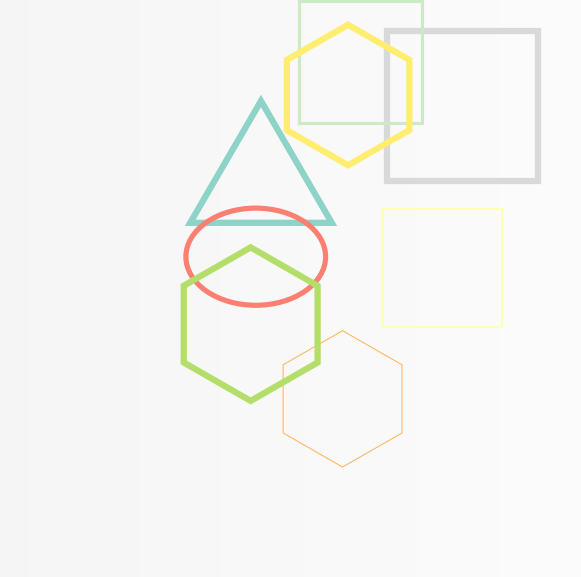[{"shape": "triangle", "thickness": 3, "radius": 0.7, "center": [0.449, 0.684]}, {"shape": "square", "thickness": 1, "radius": 0.51, "center": [0.762, 0.535]}, {"shape": "oval", "thickness": 2.5, "radius": 0.6, "center": [0.44, 0.555]}, {"shape": "hexagon", "thickness": 0.5, "radius": 0.59, "center": [0.589, 0.308]}, {"shape": "hexagon", "thickness": 3, "radius": 0.66, "center": [0.431, 0.438]}, {"shape": "square", "thickness": 3, "radius": 0.65, "center": [0.796, 0.816]}, {"shape": "square", "thickness": 1.5, "radius": 0.53, "center": [0.62, 0.891]}, {"shape": "hexagon", "thickness": 3, "radius": 0.61, "center": [0.599, 0.835]}]